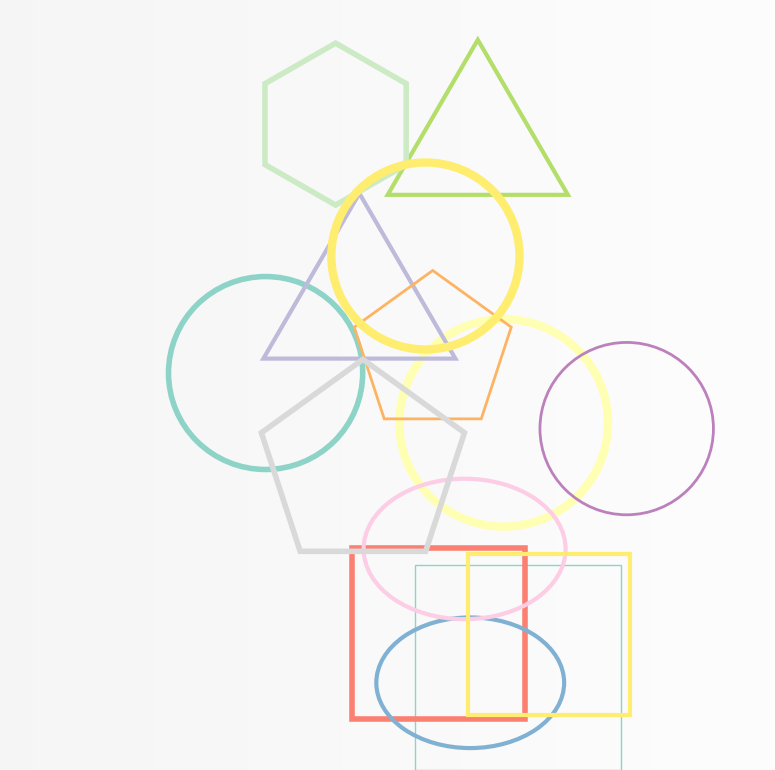[{"shape": "square", "thickness": 0.5, "radius": 0.67, "center": [0.668, 0.133]}, {"shape": "circle", "thickness": 2, "radius": 0.63, "center": [0.343, 0.516]}, {"shape": "circle", "thickness": 3, "radius": 0.67, "center": [0.65, 0.451]}, {"shape": "triangle", "thickness": 1.5, "radius": 0.72, "center": [0.464, 0.606]}, {"shape": "square", "thickness": 2, "radius": 0.56, "center": [0.566, 0.177]}, {"shape": "oval", "thickness": 1.5, "radius": 0.61, "center": [0.607, 0.113]}, {"shape": "pentagon", "thickness": 1, "radius": 0.53, "center": [0.558, 0.542]}, {"shape": "triangle", "thickness": 1.5, "radius": 0.67, "center": [0.617, 0.814]}, {"shape": "oval", "thickness": 1.5, "radius": 0.65, "center": [0.599, 0.287]}, {"shape": "pentagon", "thickness": 2, "radius": 0.69, "center": [0.468, 0.395]}, {"shape": "circle", "thickness": 1, "radius": 0.56, "center": [0.809, 0.443]}, {"shape": "hexagon", "thickness": 2, "radius": 0.53, "center": [0.433, 0.839]}, {"shape": "square", "thickness": 1.5, "radius": 0.52, "center": [0.708, 0.176]}, {"shape": "circle", "thickness": 3, "radius": 0.61, "center": [0.549, 0.668]}]